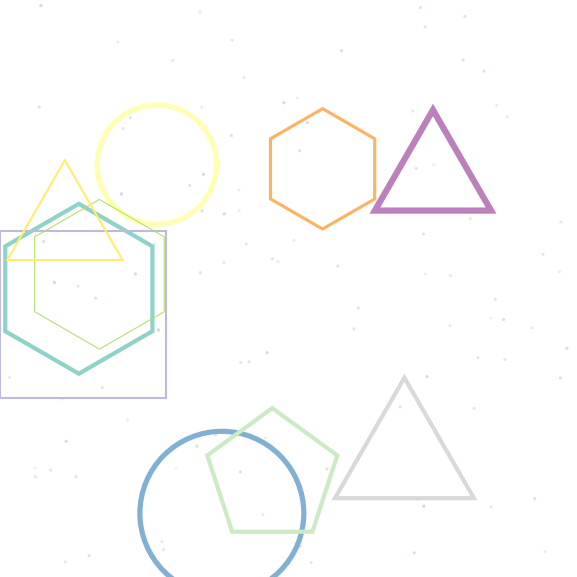[{"shape": "hexagon", "thickness": 2, "radius": 0.74, "center": [0.137, 0.499]}, {"shape": "circle", "thickness": 2.5, "radius": 0.52, "center": [0.272, 0.714]}, {"shape": "square", "thickness": 1, "radius": 0.72, "center": [0.144, 0.454]}, {"shape": "circle", "thickness": 2.5, "radius": 0.71, "center": [0.384, 0.11]}, {"shape": "hexagon", "thickness": 1.5, "radius": 0.52, "center": [0.559, 0.707]}, {"shape": "hexagon", "thickness": 0.5, "radius": 0.65, "center": [0.172, 0.524]}, {"shape": "triangle", "thickness": 2, "radius": 0.7, "center": [0.7, 0.206]}, {"shape": "triangle", "thickness": 3, "radius": 0.58, "center": [0.75, 0.693]}, {"shape": "pentagon", "thickness": 2, "radius": 0.59, "center": [0.471, 0.174]}, {"shape": "triangle", "thickness": 1, "radius": 0.58, "center": [0.112, 0.606]}]